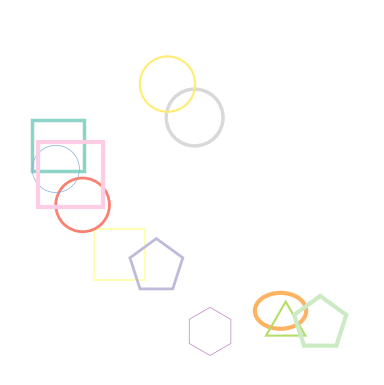[{"shape": "square", "thickness": 2.5, "radius": 0.34, "center": [0.151, 0.622]}, {"shape": "square", "thickness": 1.5, "radius": 0.33, "center": [0.311, 0.339]}, {"shape": "pentagon", "thickness": 2, "radius": 0.36, "center": [0.406, 0.308]}, {"shape": "circle", "thickness": 2, "radius": 0.35, "center": [0.215, 0.468]}, {"shape": "circle", "thickness": 0.5, "radius": 0.31, "center": [0.145, 0.561]}, {"shape": "oval", "thickness": 3, "radius": 0.33, "center": [0.729, 0.193]}, {"shape": "triangle", "thickness": 1.5, "radius": 0.29, "center": [0.742, 0.158]}, {"shape": "square", "thickness": 3, "radius": 0.42, "center": [0.183, 0.546]}, {"shape": "circle", "thickness": 2.5, "radius": 0.37, "center": [0.506, 0.695]}, {"shape": "hexagon", "thickness": 0.5, "radius": 0.31, "center": [0.546, 0.139]}, {"shape": "pentagon", "thickness": 3, "radius": 0.36, "center": [0.832, 0.16]}, {"shape": "circle", "thickness": 1.5, "radius": 0.36, "center": [0.435, 0.782]}]